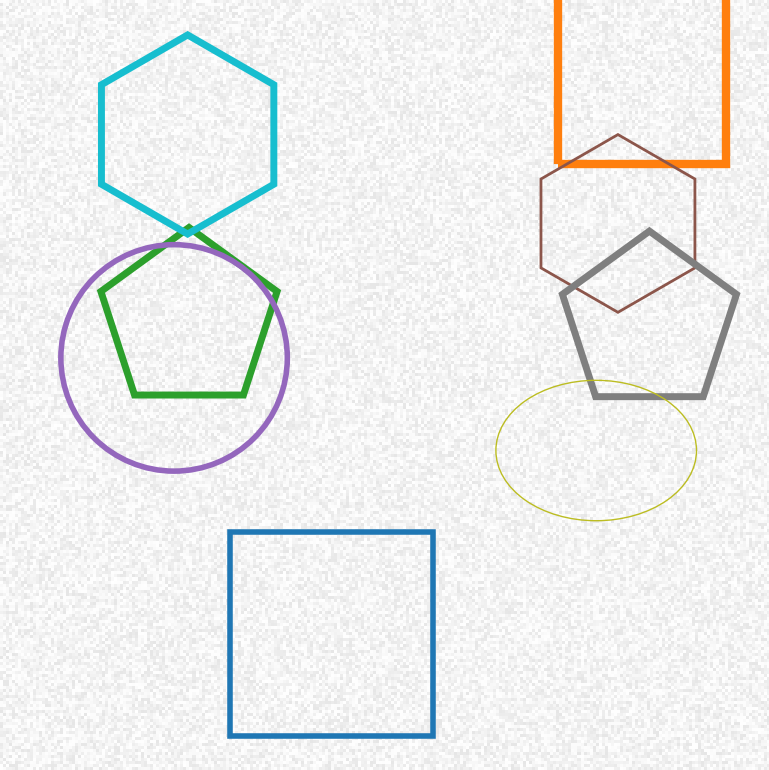[{"shape": "square", "thickness": 2, "radius": 0.66, "center": [0.43, 0.176]}, {"shape": "square", "thickness": 3, "radius": 0.54, "center": [0.834, 0.895]}, {"shape": "pentagon", "thickness": 2.5, "radius": 0.6, "center": [0.245, 0.584]}, {"shape": "circle", "thickness": 2, "radius": 0.74, "center": [0.226, 0.535]}, {"shape": "hexagon", "thickness": 1, "radius": 0.58, "center": [0.803, 0.71]}, {"shape": "pentagon", "thickness": 2.5, "radius": 0.59, "center": [0.843, 0.581]}, {"shape": "oval", "thickness": 0.5, "radius": 0.65, "center": [0.774, 0.415]}, {"shape": "hexagon", "thickness": 2.5, "radius": 0.65, "center": [0.244, 0.825]}]